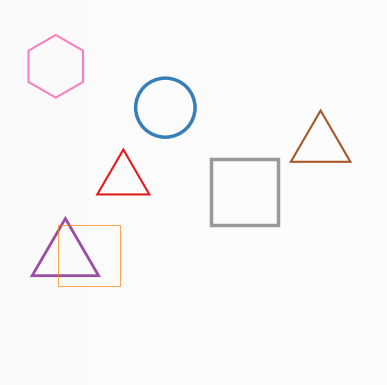[{"shape": "triangle", "thickness": 1.5, "radius": 0.39, "center": [0.318, 0.534]}, {"shape": "circle", "thickness": 2.5, "radius": 0.38, "center": [0.427, 0.72]}, {"shape": "triangle", "thickness": 2, "radius": 0.49, "center": [0.169, 0.333]}, {"shape": "square", "thickness": 0.5, "radius": 0.4, "center": [0.229, 0.337]}, {"shape": "triangle", "thickness": 1.5, "radius": 0.44, "center": [0.827, 0.624]}, {"shape": "hexagon", "thickness": 1.5, "radius": 0.41, "center": [0.144, 0.828]}, {"shape": "square", "thickness": 2.5, "radius": 0.43, "center": [0.631, 0.501]}]